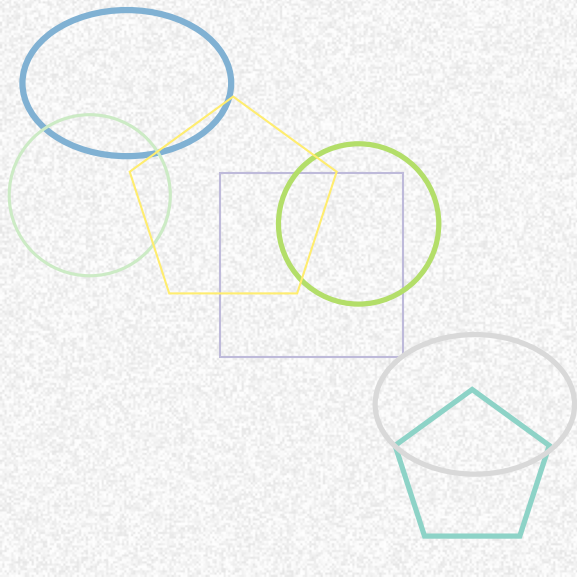[{"shape": "pentagon", "thickness": 2.5, "radius": 0.7, "center": [0.818, 0.184]}, {"shape": "square", "thickness": 1, "radius": 0.79, "center": [0.539, 0.541]}, {"shape": "oval", "thickness": 3, "radius": 0.9, "center": [0.22, 0.855]}, {"shape": "circle", "thickness": 2.5, "radius": 0.69, "center": [0.621, 0.611]}, {"shape": "oval", "thickness": 2.5, "radius": 0.86, "center": [0.822, 0.299]}, {"shape": "circle", "thickness": 1.5, "radius": 0.7, "center": [0.155, 0.661]}, {"shape": "pentagon", "thickness": 1, "radius": 0.94, "center": [0.404, 0.643]}]